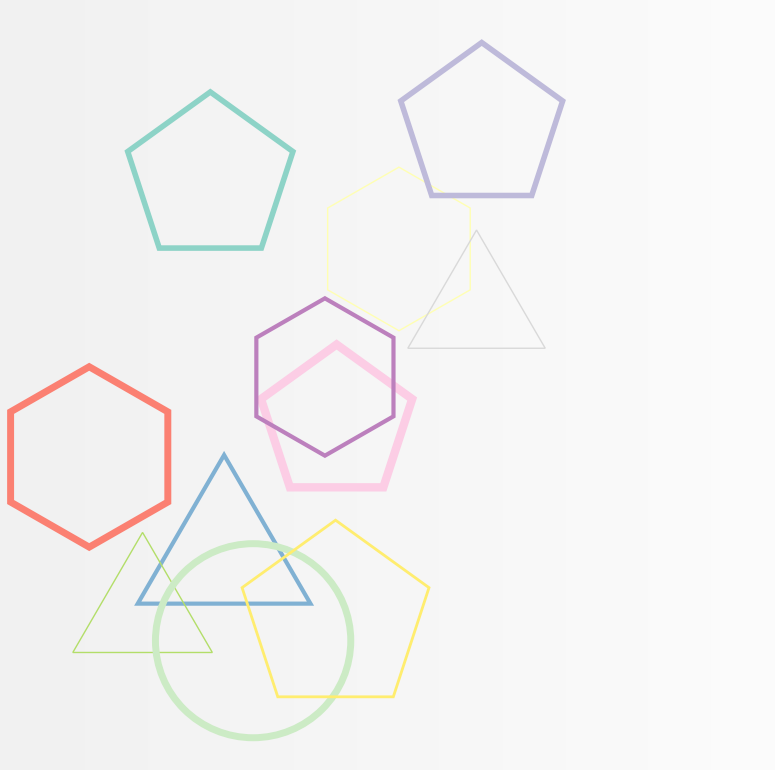[{"shape": "pentagon", "thickness": 2, "radius": 0.56, "center": [0.271, 0.769]}, {"shape": "hexagon", "thickness": 0.5, "radius": 0.53, "center": [0.515, 0.677]}, {"shape": "pentagon", "thickness": 2, "radius": 0.55, "center": [0.622, 0.835]}, {"shape": "hexagon", "thickness": 2.5, "radius": 0.59, "center": [0.115, 0.407]}, {"shape": "triangle", "thickness": 1.5, "radius": 0.64, "center": [0.289, 0.28]}, {"shape": "triangle", "thickness": 0.5, "radius": 0.52, "center": [0.184, 0.205]}, {"shape": "pentagon", "thickness": 3, "radius": 0.51, "center": [0.434, 0.45]}, {"shape": "triangle", "thickness": 0.5, "radius": 0.51, "center": [0.615, 0.599]}, {"shape": "hexagon", "thickness": 1.5, "radius": 0.51, "center": [0.419, 0.51]}, {"shape": "circle", "thickness": 2.5, "radius": 0.63, "center": [0.327, 0.168]}, {"shape": "pentagon", "thickness": 1, "radius": 0.63, "center": [0.433, 0.198]}]